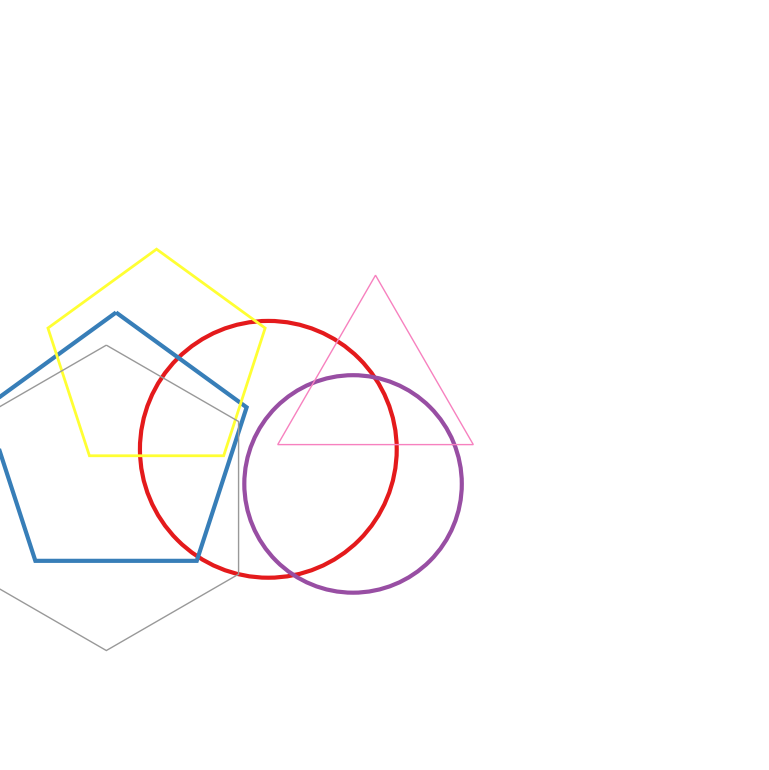[{"shape": "circle", "thickness": 1.5, "radius": 0.83, "center": [0.348, 0.416]}, {"shape": "pentagon", "thickness": 1.5, "radius": 0.89, "center": [0.151, 0.416]}, {"shape": "circle", "thickness": 1.5, "radius": 0.71, "center": [0.459, 0.372]}, {"shape": "pentagon", "thickness": 1, "radius": 0.74, "center": [0.203, 0.528]}, {"shape": "triangle", "thickness": 0.5, "radius": 0.73, "center": [0.488, 0.496]}, {"shape": "hexagon", "thickness": 0.5, "radius": 0.99, "center": [0.138, 0.353]}]